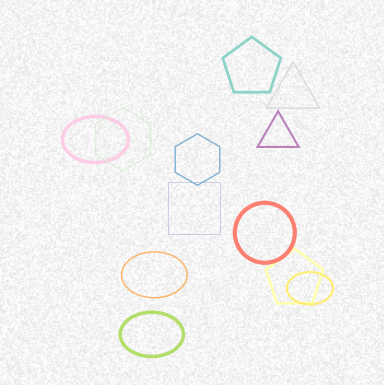[{"shape": "pentagon", "thickness": 2, "radius": 0.4, "center": [0.654, 0.825]}, {"shape": "pentagon", "thickness": 2, "radius": 0.39, "center": [0.765, 0.276]}, {"shape": "square", "thickness": 0.5, "radius": 0.34, "center": [0.505, 0.459]}, {"shape": "circle", "thickness": 3, "radius": 0.39, "center": [0.688, 0.395]}, {"shape": "hexagon", "thickness": 1, "radius": 0.33, "center": [0.513, 0.586]}, {"shape": "oval", "thickness": 1, "radius": 0.43, "center": [0.401, 0.286]}, {"shape": "oval", "thickness": 2.5, "radius": 0.41, "center": [0.394, 0.131]}, {"shape": "oval", "thickness": 2.5, "radius": 0.43, "center": [0.248, 0.638]}, {"shape": "triangle", "thickness": 1, "radius": 0.4, "center": [0.761, 0.759]}, {"shape": "triangle", "thickness": 1.5, "radius": 0.31, "center": [0.722, 0.649]}, {"shape": "hexagon", "thickness": 0.5, "radius": 0.41, "center": [0.32, 0.638]}, {"shape": "oval", "thickness": 1.5, "radius": 0.3, "center": [0.805, 0.251]}]